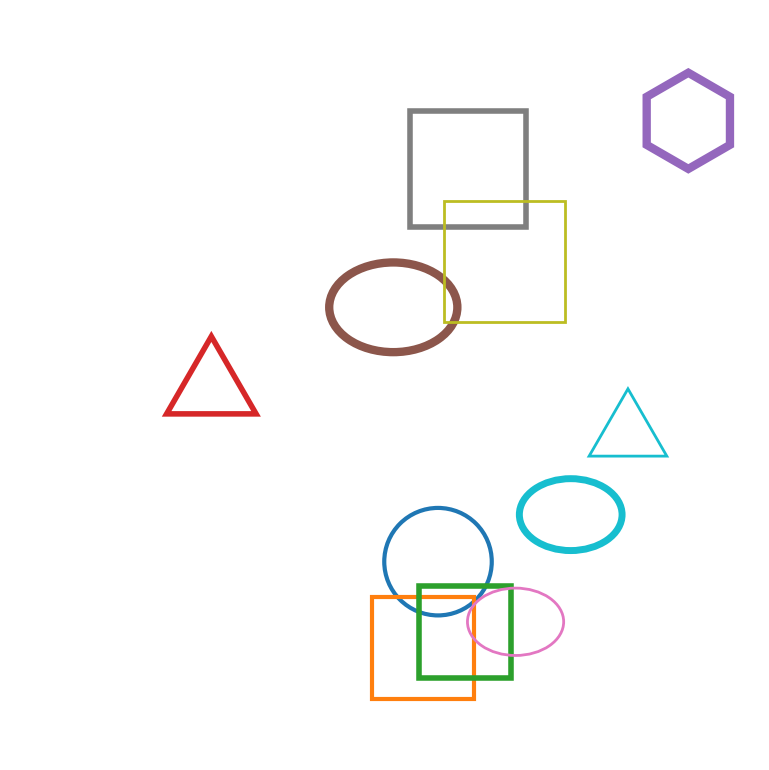[{"shape": "circle", "thickness": 1.5, "radius": 0.35, "center": [0.569, 0.271]}, {"shape": "square", "thickness": 1.5, "radius": 0.33, "center": [0.55, 0.158]}, {"shape": "square", "thickness": 2, "radius": 0.3, "center": [0.604, 0.179]}, {"shape": "triangle", "thickness": 2, "radius": 0.34, "center": [0.274, 0.496]}, {"shape": "hexagon", "thickness": 3, "radius": 0.31, "center": [0.894, 0.843]}, {"shape": "oval", "thickness": 3, "radius": 0.42, "center": [0.511, 0.601]}, {"shape": "oval", "thickness": 1, "radius": 0.31, "center": [0.67, 0.192]}, {"shape": "square", "thickness": 2, "radius": 0.38, "center": [0.608, 0.78]}, {"shape": "square", "thickness": 1, "radius": 0.39, "center": [0.655, 0.66]}, {"shape": "triangle", "thickness": 1, "radius": 0.29, "center": [0.816, 0.437]}, {"shape": "oval", "thickness": 2.5, "radius": 0.33, "center": [0.741, 0.332]}]